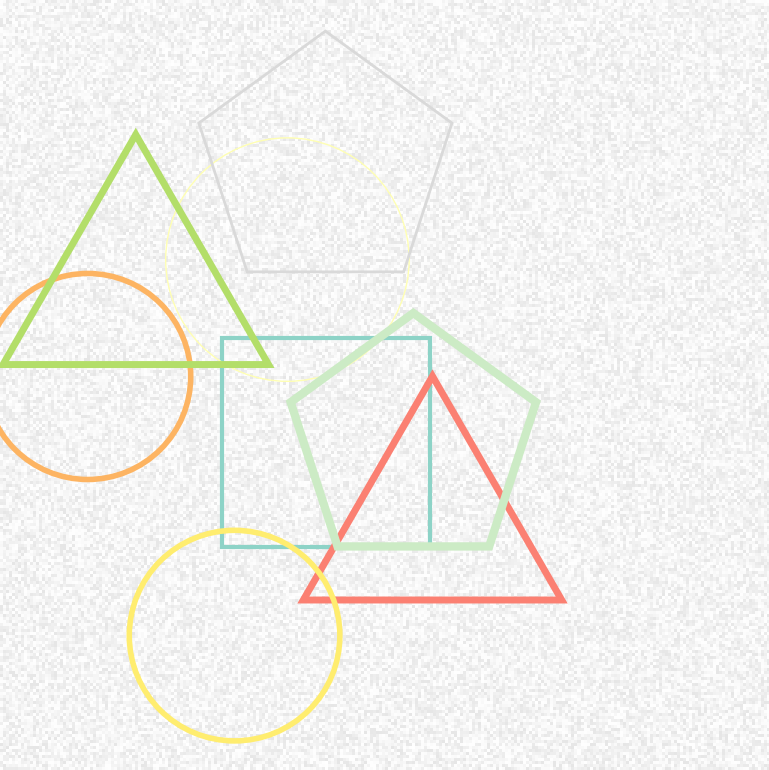[{"shape": "square", "thickness": 1.5, "radius": 0.68, "center": [0.423, 0.425]}, {"shape": "circle", "thickness": 0.5, "radius": 0.79, "center": [0.373, 0.663]}, {"shape": "triangle", "thickness": 2.5, "radius": 0.97, "center": [0.562, 0.318]}, {"shape": "circle", "thickness": 2, "radius": 0.67, "center": [0.114, 0.511]}, {"shape": "triangle", "thickness": 2.5, "radius": 1.0, "center": [0.176, 0.626]}, {"shape": "pentagon", "thickness": 1, "radius": 0.86, "center": [0.423, 0.787]}, {"shape": "pentagon", "thickness": 3, "radius": 0.84, "center": [0.537, 0.426]}, {"shape": "circle", "thickness": 2, "radius": 0.68, "center": [0.305, 0.175]}]